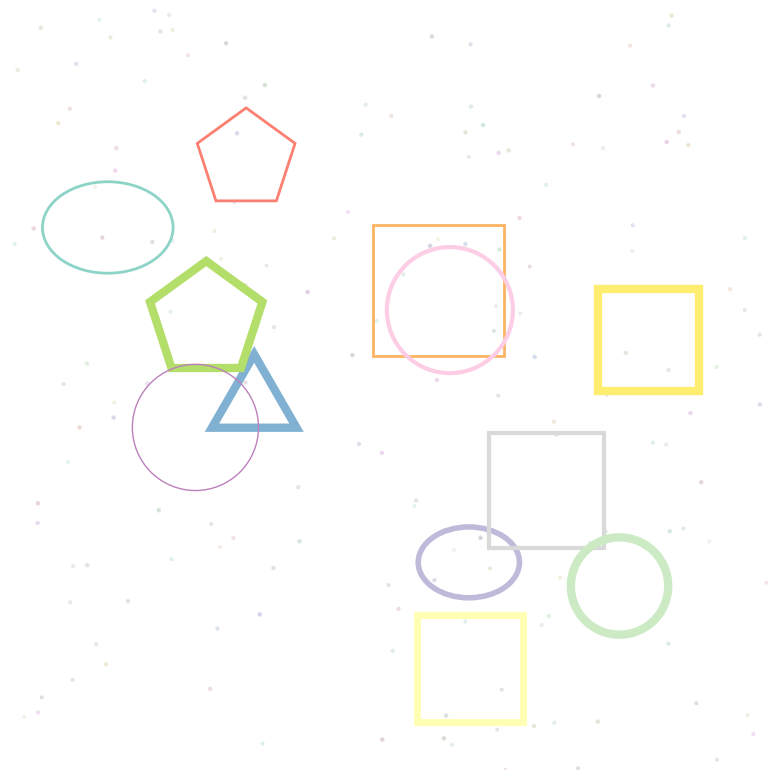[{"shape": "oval", "thickness": 1, "radius": 0.42, "center": [0.14, 0.705]}, {"shape": "square", "thickness": 2.5, "radius": 0.35, "center": [0.61, 0.132]}, {"shape": "oval", "thickness": 2, "radius": 0.33, "center": [0.609, 0.27]}, {"shape": "pentagon", "thickness": 1, "radius": 0.33, "center": [0.32, 0.793]}, {"shape": "triangle", "thickness": 3, "radius": 0.32, "center": [0.33, 0.476]}, {"shape": "square", "thickness": 1, "radius": 0.43, "center": [0.569, 0.623]}, {"shape": "pentagon", "thickness": 3, "radius": 0.38, "center": [0.268, 0.584]}, {"shape": "circle", "thickness": 1.5, "radius": 0.41, "center": [0.584, 0.597]}, {"shape": "square", "thickness": 1.5, "radius": 0.37, "center": [0.71, 0.363]}, {"shape": "circle", "thickness": 0.5, "radius": 0.41, "center": [0.254, 0.445]}, {"shape": "circle", "thickness": 3, "radius": 0.32, "center": [0.805, 0.239]}, {"shape": "square", "thickness": 3, "radius": 0.33, "center": [0.842, 0.558]}]